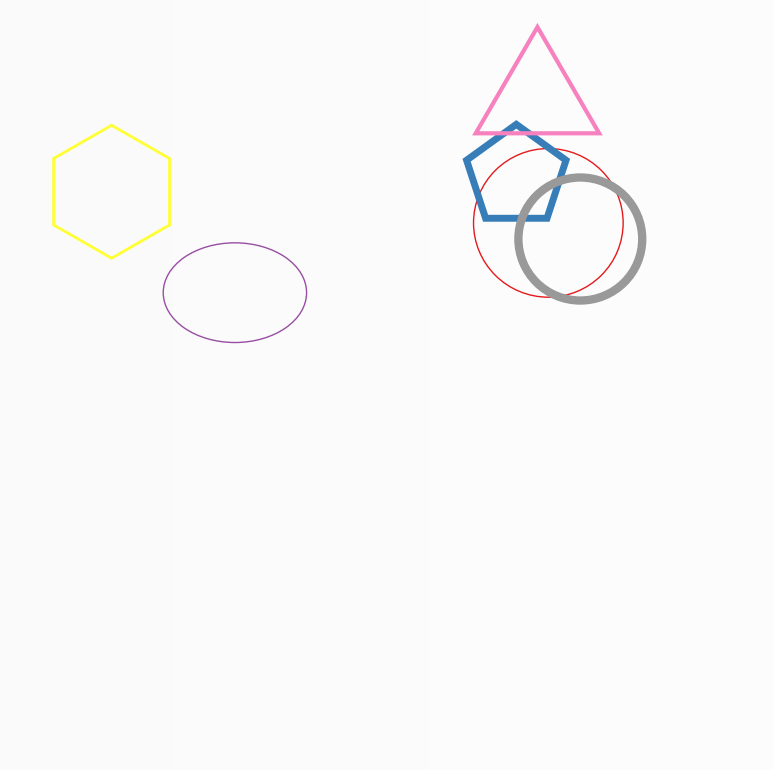[{"shape": "circle", "thickness": 0.5, "radius": 0.48, "center": [0.708, 0.711]}, {"shape": "pentagon", "thickness": 2.5, "radius": 0.34, "center": [0.666, 0.771]}, {"shape": "oval", "thickness": 0.5, "radius": 0.46, "center": [0.303, 0.62]}, {"shape": "hexagon", "thickness": 1, "radius": 0.43, "center": [0.144, 0.751]}, {"shape": "triangle", "thickness": 1.5, "radius": 0.46, "center": [0.693, 0.873]}, {"shape": "circle", "thickness": 3, "radius": 0.4, "center": [0.749, 0.69]}]